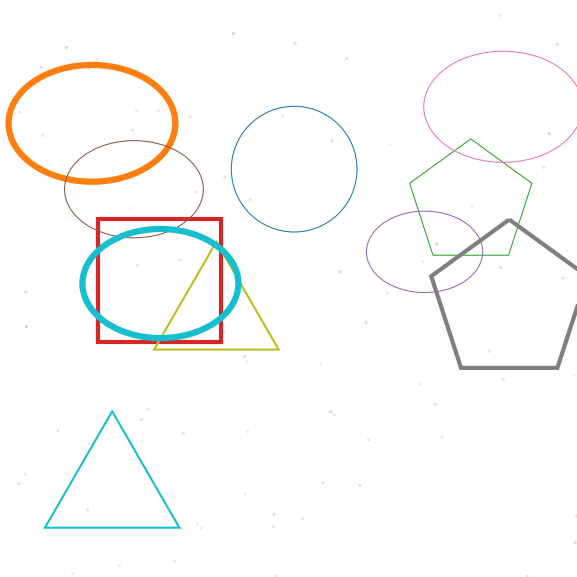[{"shape": "circle", "thickness": 0.5, "radius": 0.54, "center": [0.509, 0.706]}, {"shape": "oval", "thickness": 3, "radius": 0.72, "center": [0.159, 0.786]}, {"shape": "pentagon", "thickness": 0.5, "radius": 0.56, "center": [0.815, 0.647]}, {"shape": "square", "thickness": 2, "radius": 0.53, "center": [0.276, 0.513]}, {"shape": "oval", "thickness": 0.5, "radius": 0.5, "center": [0.735, 0.563]}, {"shape": "oval", "thickness": 0.5, "radius": 0.6, "center": [0.232, 0.671]}, {"shape": "oval", "thickness": 0.5, "radius": 0.69, "center": [0.871, 0.814]}, {"shape": "pentagon", "thickness": 2, "radius": 0.71, "center": [0.882, 0.477]}, {"shape": "triangle", "thickness": 1, "radius": 0.62, "center": [0.375, 0.456]}, {"shape": "oval", "thickness": 3, "radius": 0.67, "center": [0.278, 0.508]}, {"shape": "triangle", "thickness": 1, "radius": 0.67, "center": [0.194, 0.153]}]